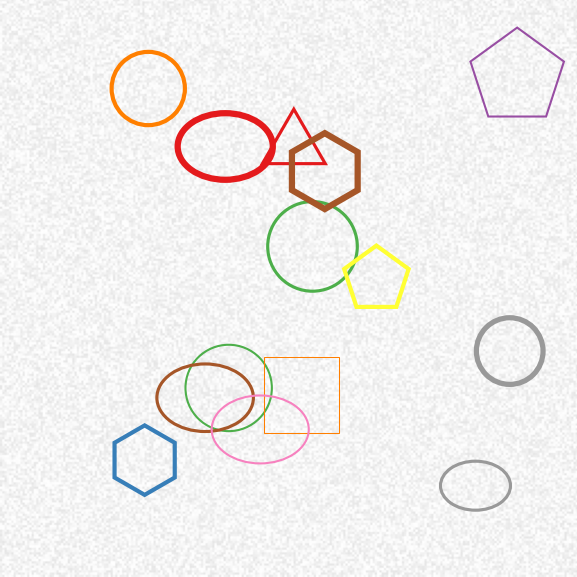[{"shape": "triangle", "thickness": 1.5, "radius": 0.31, "center": [0.509, 0.747]}, {"shape": "oval", "thickness": 3, "radius": 0.41, "center": [0.39, 0.745]}, {"shape": "hexagon", "thickness": 2, "radius": 0.3, "center": [0.25, 0.202]}, {"shape": "circle", "thickness": 1, "radius": 0.37, "center": [0.396, 0.327]}, {"shape": "circle", "thickness": 1.5, "radius": 0.39, "center": [0.541, 0.572]}, {"shape": "pentagon", "thickness": 1, "radius": 0.43, "center": [0.896, 0.866]}, {"shape": "square", "thickness": 0.5, "radius": 0.33, "center": [0.522, 0.315]}, {"shape": "circle", "thickness": 2, "radius": 0.32, "center": [0.257, 0.846]}, {"shape": "pentagon", "thickness": 2, "radius": 0.29, "center": [0.652, 0.515]}, {"shape": "hexagon", "thickness": 3, "radius": 0.33, "center": [0.562, 0.703]}, {"shape": "oval", "thickness": 1.5, "radius": 0.42, "center": [0.355, 0.31]}, {"shape": "oval", "thickness": 1, "radius": 0.42, "center": [0.451, 0.256]}, {"shape": "circle", "thickness": 2.5, "radius": 0.29, "center": [0.883, 0.391]}, {"shape": "oval", "thickness": 1.5, "radius": 0.3, "center": [0.823, 0.158]}]